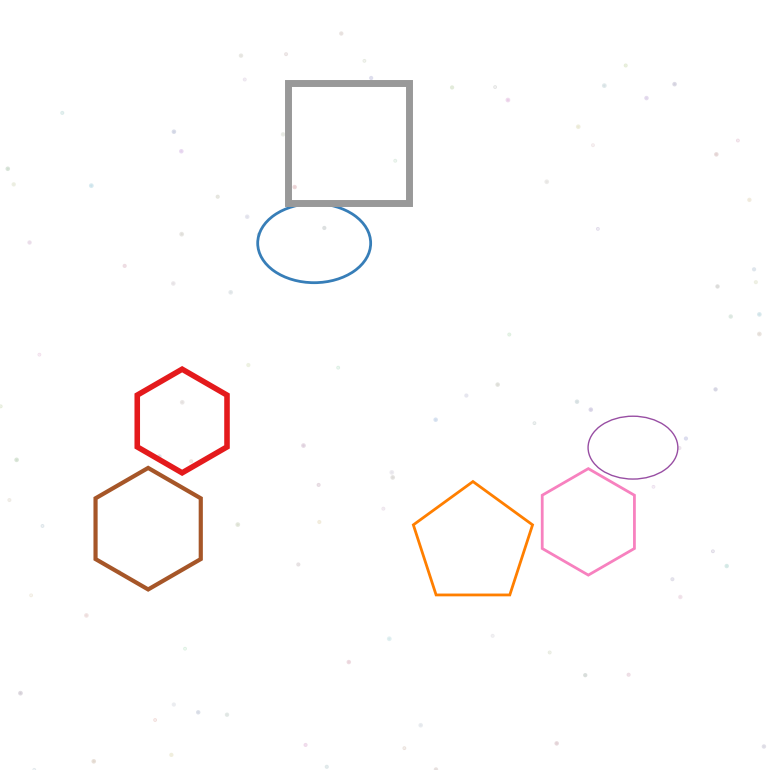[{"shape": "hexagon", "thickness": 2, "radius": 0.34, "center": [0.237, 0.453]}, {"shape": "oval", "thickness": 1, "radius": 0.37, "center": [0.408, 0.684]}, {"shape": "oval", "thickness": 0.5, "radius": 0.29, "center": [0.822, 0.419]}, {"shape": "pentagon", "thickness": 1, "radius": 0.41, "center": [0.614, 0.293]}, {"shape": "hexagon", "thickness": 1.5, "radius": 0.39, "center": [0.192, 0.313]}, {"shape": "hexagon", "thickness": 1, "radius": 0.35, "center": [0.764, 0.322]}, {"shape": "square", "thickness": 2.5, "radius": 0.39, "center": [0.453, 0.814]}]